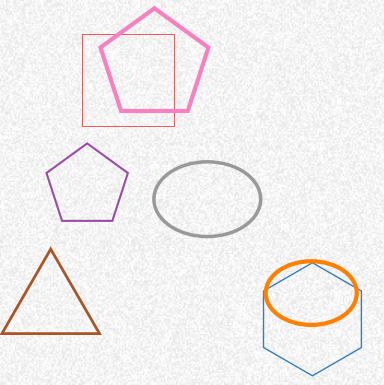[{"shape": "square", "thickness": 0.5, "radius": 0.6, "center": [0.333, 0.792]}, {"shape": "hexagon", "thickness": 1, "radius": 0.73, "center": [0.812, 0.171]}, {"shape": "pentagon", "thickness": 1.5, "radius": 0.56, "center": [0.226, 0.516]}, {"shape": "oval", "thickness": 3, "radius": 0.59, "center": [0.808, 0.239]}, {"shape": "triangle", "thickness": 2, "radius": 0.73, "center": [0.132, 0.207]}, {"shape": "pentagon", "thickness": 3, "radius": 0.74, "center": [0.401, 0.831]}, {"shape": "oval", "thickness": 2.5, "radius": 0.69, "center": [0.538, 0.483]}]